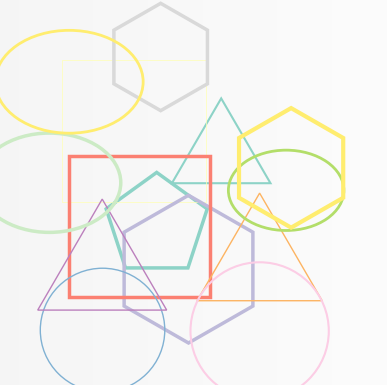[{"shape": "triangle", "thickness": 1.5, "radius": 0.73, "center": [0.571, 0.598]}, {"shape": "pentagon", "thickness": 2.5, "radius": 0.69, "center": [0.404, 0.415]}, {"shape": "square", "thickness": 0.5, "radius": 0.93, "center": [0.346, 0.659]}, {"shape": "hexagon", "thickness": 2.5, "radius": 0.96, "center": [0.486, 0.301]}, {"shape": "square", "thickness": 2.5, "radius": 0.91, "center": [0.36, 0.412]}, {"shape": "circle", "thickness": 1, "radius": 0.8, "center": [0.265, 0.143]}, {"shape": "triangle", "thickness": 1, "radius": 0.93, "center": [0.67, 0.312]}, {"shape": "oval", "thickness": 2, "radius": 0.75, "center": [0.738, 0.506]}, {"shape": "circle", "thickness": 1.5, "radius": 0.89, "center": [0.67, 0.14]}, {"shape": "hexagon", "thickness": 2.5, "radius": 0.7, "center": [0.415, 0.852]}, {"shape": "triangle", "thickness": 1, "radius": 0.96, "center": [0.264, 0.291]}, {"shape": "oval", "thickness": 2.5, "radius": 0.92, "center": [0.127, 0.525]}, {"shape": "hexagon", "thickness": 3, "radius": 0.78, "center": [0.751, 0.564]}, {"shape": "oval", "thickness": 2, "radius": 0.95, "center": [0.179, 0.788]}]